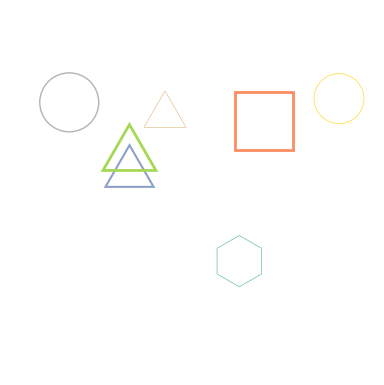[{"shape": "hexagon", "thickness": 0.5, "radius": 0.33, "center": [0.622, 0.322]}, {"shape": "square", "thickness": 2, "radius": 0.38, "center": [0.685, 0.685]}, {"shape": "triangle", "thickness": 1.5, "radius": 0.36, "center": [0.336, 0.551]}, {"shape": "triangle", "thickness": 2, "radius": 0.4, "center": [0.336, 0.597]}, {"shape": "circle", "thickness": 0.5, "radius": 0.32, "center": [0.881, 0.744]}, {"shape": "triangle", "thickness": 0.5, "radius": 0.32, "center": [0.429, 0.701]}, {"shape": "circle", "thickness": 1, "radius": 0.38, "center": [0.18, 0.734]}]